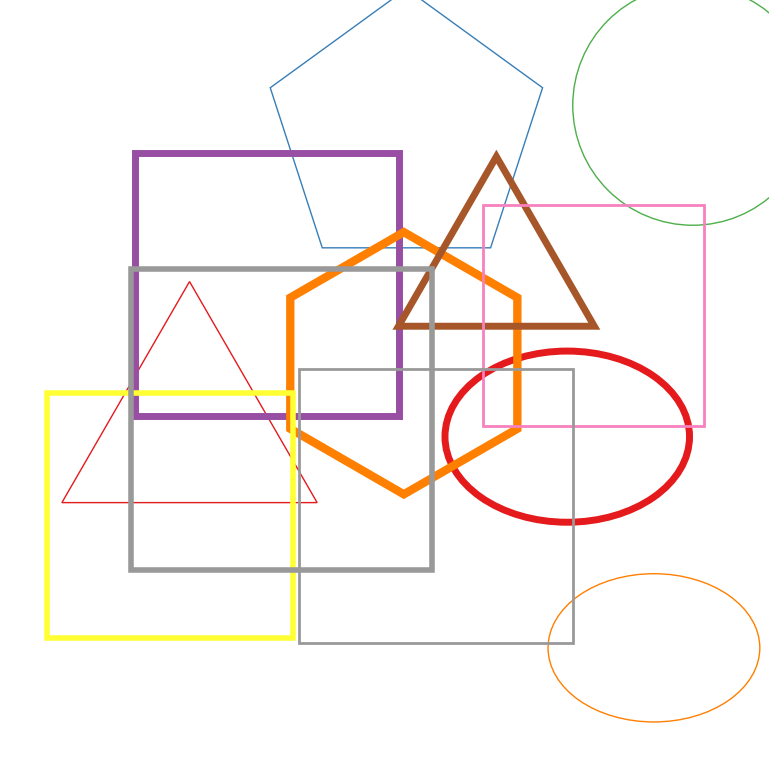[{"shape": "oval", "thickness": 2.5, "radius": 0.79, "center": [0.737, 0.433]}, {"shape": "triangle", "thickness": 0.5, "radius": 0.96, "center": [0.246, 0.443]}, {"shape": "pentagon", "thickness": 0.5, "radius": 0.93, "center": [0.528, 0.829]}, {"shape": "circle", "thickness": 0.5, "radius": 0.78, "center": [0.9, 0.863]}, {"shape": "square", "thickness": 2.5, "radius": 0.86, "center": [0.347, 0.631]}, {"shape": "hexagon", "thickness": 3, "radius": 0.85, "center": [0.524, 0.528]}, {"shape": "oval", "thickness": 0.5, "radius": 0.69, "center": [0.849, 0.159]}, {"shape": "square", "thickness": 2, "radius": 0.8, "center": [0.221, 0.33]}, {"shape": "triangle", "thickness": 2.5, "radius": 0.73, "center": [0.645, 0.65]}, {"shape": "square", "thickness": 1, "radius": 0.72, "center": [0.771, 0.591]}, {"shape": "square", "thickness": 1, "radius": 0.89, "center": [0.567, 0.343]}, {"shape": "square", "thickness": 2, "radius": 0.98, "center": [0.366, 0.455]}]